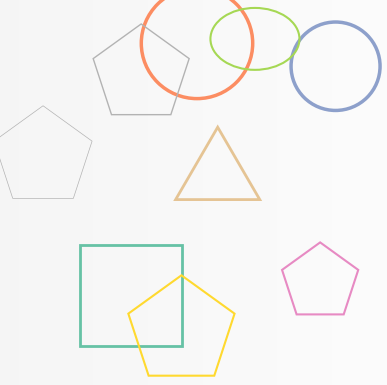[{"shape": "square", "thickness": 2, "radius": 0.66, "center": [0.339, 0.233]}, {"shape": "circle", "thickness": 2.5, "radius": 0.72, "center": [0.508, 0.888]}, {"shape": "circle", "thickness": 2.5, "radius": 0.57, "center": [0.866, 0.828]}, {"shape": "pentagon", "thickness": 1.5, "radius": 0.52, "center": [0.826, 0.267]}, {"shape": "oval", "thickness": 1.5, "radius": 0.57, "center": [0.658, 0.899]}, {"shape": "pentagon", "thickness": 1.5, "radius": 0.72, "center": [0.468, 0.141]}, {"shape": "triangle", "thickness": 2, "radius": 0.63, "center": [0.562, 0.544]}, {"shape": "pentagon", "thickness": 0.5, "radius": 0.67, "center": [0.111, 0.592]}, {"shape": "pentagon", "thickness": 1, "radius": 0.65, "center": [0.364, 0.808]}]